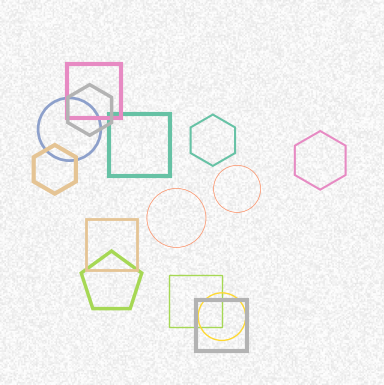[{"shape": "square", "thickness": 3, "radius": 0.4, "center": [0.363, 0.624]}, {"shape": "hexagon", "thickness": 1.5, "radius": 0.33, "center": [0.553, 0.636]}, {"shape": "circle", "thickness": 0.5, "radius": 0.38, "center": [0.458, 0.434]}, {"shape": "circle", "thickness": 0.5, "radius": 0.31, "center": [0.616, 0.509]}, {"shape": "circle", "thickness": 2, "radius": 0.41, "center": [0.18, 0.664]}, {"shape": "hexagon", "thickness": 1.5, "radius": 0.38, "center": [0.832, 0.584]}, {"shape": "square", "thickness": 3, "radius": 0.35, "center": [0.244, 0.764]}, {"shape": "square", "thickness": 1, "radius": 0.34, "center": [0.508, 0.218]}, {"shape": "pentagon", "thickness": 2.5, "radius": 0.41, "center": [0.29, 0.265]}, {"shape": "circle", "thickness": 1, "radius": 0.31, "center": [0.576, 0.178]}, {"shape": "square", "thickness": 2, "radius": 0.34, "center": [0.29, 0.365]}, {"shape": "hexagon", "thickness": 3, "radius": 0.32, "center": [0.142, 0.56]}, {"shape": "square", "thickness": 3, "radius": 0.33, "center": [0.575, 0.154]}, {"shape": "hexagon", "thickness": 2.5, "radius": 0.33, "center": [0.233, 0.714]}]